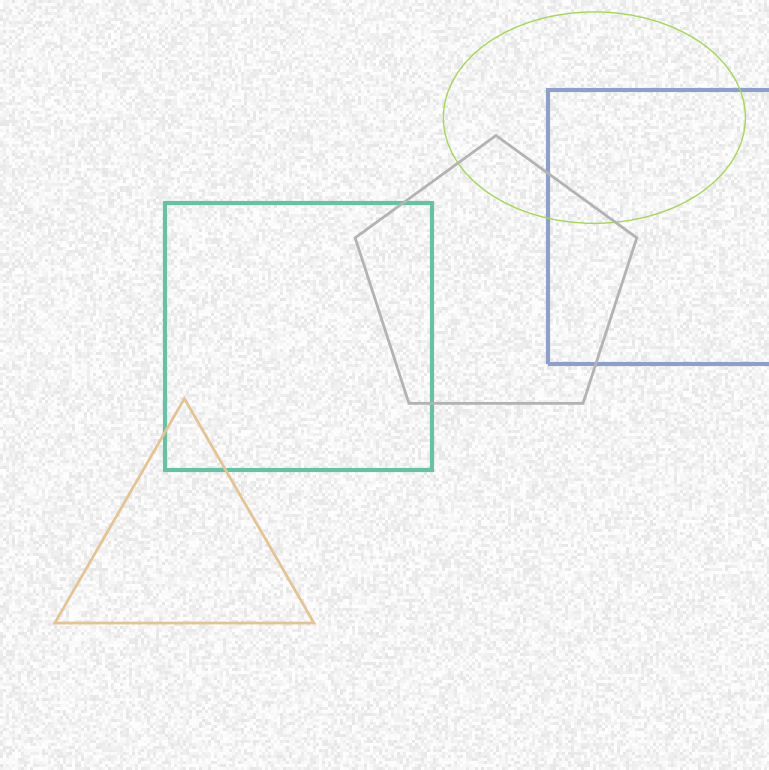[{"shape": "square", "thickness": 1.5, "radius": 0.87, "center": [0.388, 0.563]}, {"shape": "square", "thickness": 1.5, "radius": 0.89, "center": [0.889, 0.705]}, {"shape": "oval", "thickness": 0.5, "radius": 0.98, "center": [0.772, 0.847]}, {"shape": "triangle", "thickness": 1, "radius": 0.97, "center": [0.239, 0.288]}, {"shape": "pentagon", "thickness": 1, "radius": 0.96, "center": [0.644, 0.632]}]